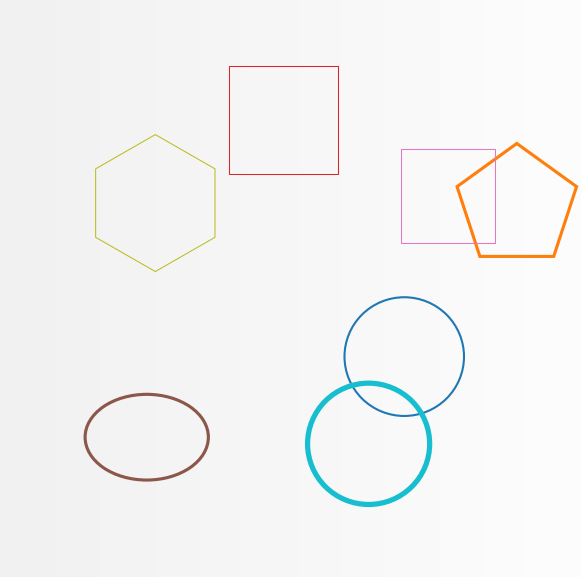[{"shape": "circle", "thickness": 1, "radius": 0.51, "center": [0.695, 0.382]}, {"shape": "pentagon", "thickness": 1.5, "radius": 0.54, "center": [0.889, 0.643]}, {"shape": "square", "thickness": 0.5, "radius": 0.47, "center": [0.487, 0.792]}, {"shape": "oval", "thickness": 1.5, "radius": 0.53, "center": [0.252, 0.242]}, {"shape": "square", "thickness": 0.5, "radius": 0.41, "center": [0.77, 0.659]}, {"shape": "hexagon", "thickness": 0.5, "radius": 0.59, "center": [0.267, 0.647]}, {"shape": "circle", "thickness": 2.5, "radius": 0.53, "center": [0.634, 0.231]}]